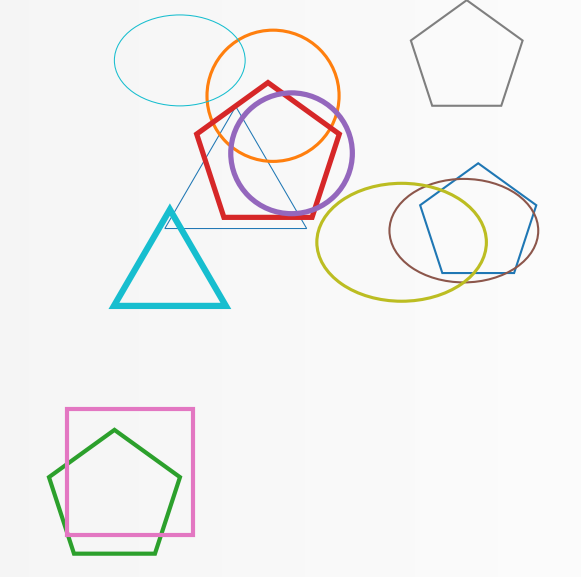[{"shape": "pentagon", "thickness": 1, "radius": 0.53, "center": [0.823, 0.611]}, {"shape": "triangle", "thickness": 0.5, "radius": 0.7, "center": [0.406, 0.674]}, {"shape": "circle", "thickness": 1.5, "radius": 0.57, "center": [0.47, 0.833]}, {"shape": "pentagon", "thickness": 2, "radius": 0.59, "center": [0.197, 0.136]}, {"shape": "pentagon", "thickness": 2.5, "radius": 0.64, "center": [0.461, 0.727]}, {"shape": "circle", "thickness": 2.5, "radius": 0.52, "center": [0.502, 0.734]}, {"shape": "oval", "thickness": 1, "radius": 0.64, "center": [0.798, 0.6]}, {"shape": "square", "thickness": 2, "radius": 0.54, "center": [0.223, 0.181]}, {"shape": "pentagon", "thickness": 1, "radius": 0.51, "center": [0.803, 0.898]}, {"shape": "oval", "thickness": 1.5, "radius": 0.73, "center": [0.691, 0.58]}, {"shape": "oval", "thickness": 0.5, "radius": 0.56, "center": [0.309, 0.895]}, {"shape": "triangle", "thickness": 3, "radius": 0.56, "center": [0.292, 0.525]}]